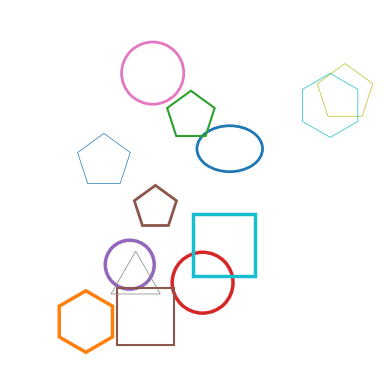[{"shape": "oval", "thickness": 2, "radius": 0.43, "center": [0.597, 0.614]}, {"shape": "pentagon", "thickness": 0.5, "radius": 0.36, "center": [0.27, 0.582]}, {"shape": "hexagon", "thickness": 2.5, "radius": 0.4, "center": [0.223, 0.165]}, {"shape": "pentagon", "thickness": 1.5, "radius": 0.32, "center": [0.496, 0.699]}, {"shape": "circle", "thickness": 2.5, "radius": 0.4, "center": [0.526, 0.266]}, {"shape": "circle", "thickness": 2.5, "radius": 0.32, "center": [0.337, 0.312]}, {"shape": "square", "thickness": 1.5, "radius": 0.37, "center": [0.378, 0.178]}, {"shape": "pentagon", "thickness": 2, "radius": 0.29, "center": [0.404, 0.461]}, {"shape": "circle", "thickness": 2, "radius": 0.4, "center": [0.397, 0.81]}, {"shape": "triangle", "thickness": 0.5, "radius": 0.37, "center": [0.352, 0.273]}, {"shape": "pentagon", "thickness": 0.5, "radius": 0.38, "center": [0.896, 0.759]}, {"shape": "hexagon", "thickness": 0.5, "radius": 0.42, "center": [0.858, 0.726]}, {"shape": "square", "thickness": 2.5, "radius": 0.4, "center": [0.583, 0.364]}]